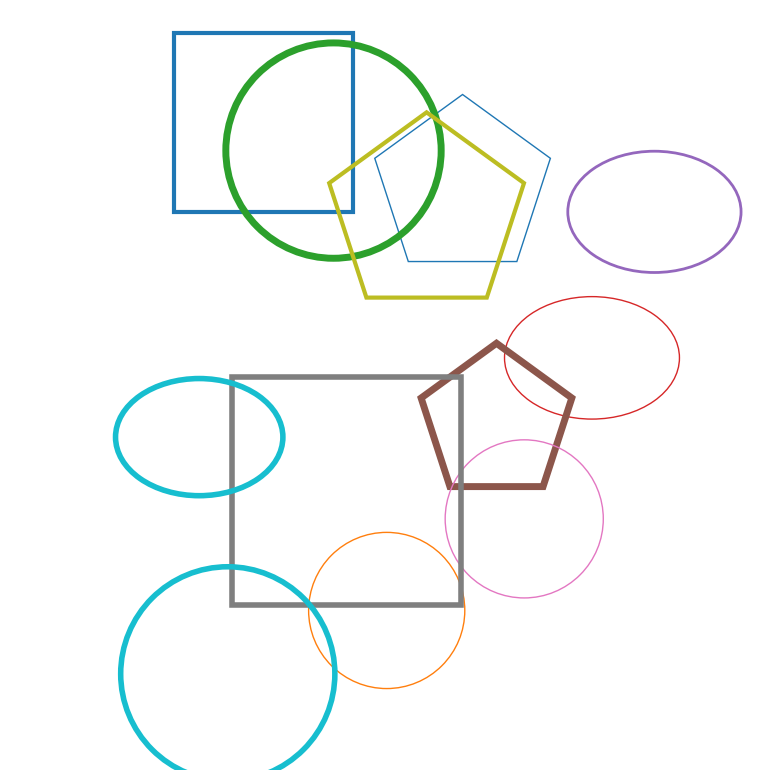[{"shape": "square", "thickness": 1.5, "radius": 0.58, "center": [0.342, 0.841]}, {"shape": "pentagon", "thickness": 0.5, "radius": 0.6, "center": [0.601, 0.757]}, {"shape": "circle", "thickness": 0.5, "radius": 0.51, "center": [0.502, 0.207]}, {"shape": "circle", "thickness": 2.5, "radius": 0.7, "center": [0.433, 0.804]}, {"shape": "oval", "thickness": 0.5, "radius": 0.57, "center": [0.769, 0.535]}, {"shape": "oval", "thickness": 1, "radius": 0.56, "center": [0.85, 0.725]}, {"shape": "pentagon", "thickness": 2.5, "radius": 0.51, "center": [0.645, 0.451]}, {"shape": "circle", "thickness": 0.5, "radius": 0.51, "center": [0.681, 0.326]}, {"shape": "square", "thickness": 2, "radius": 0.74, "center": [0.45, 0.362]}, {"shape": "pentagon", "thickness": 1.5, "radius": 0.66, "center": [0.554, 0.721]}, {"shape": "oval", "thickness": 2, "radius": 0.54, "center": [0.259, 0.432]}, {"shape": "circle", "thickness": 2, "radius": 0.7, "center": [0.296, 0.125]}]